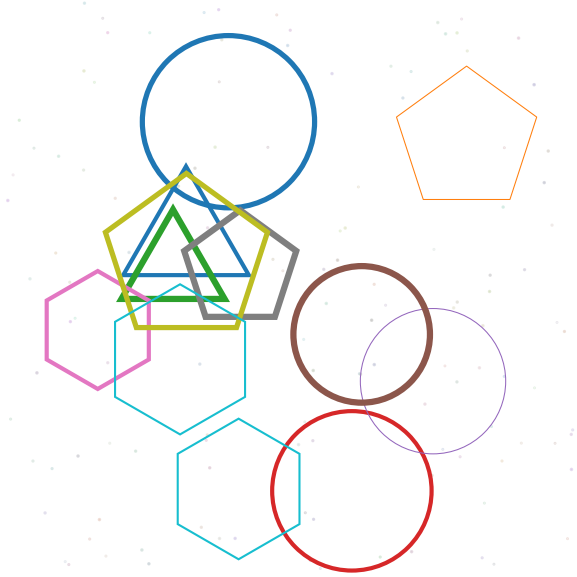[{"shape": "circle", "thickness": 2.5, "radius": 0.75, "center": [0.396, 0.788]}, {"shape": "triangle", "thickness": 2, "radius": 0.63, "center": [0.322, 0.586]}, {"shape": "pentagon", "thickness": 0.5, "radius": 0.64, "center": [0.808, 0.757]}, {"shape": "triangle", "thickness": 3, "radius": 0.52, "center": [0.3, 0.533]}, {"shape": "circle", "thickness": 2, "radius": 0.69, "center": [0.609, 0.149]}, {"shape": "circle", "thickness": 0.5, "radius": 0.63, "center": [0.75, 0.339]}, {"shape": "circle", "thickness": 3, "radius": 0.59, "center": [0.626, 0.42]}, {"shape": "hexagon", "thickness": 2, "radius": 0.51, "center": [0.169, 0.428]}, {"shape": "pentagon", "thickness": 3, "radius": 0.51, "center": [0.416, 0.533]}, {"shape": "pentagon", "thickness": 2.5, "radius": 0.74, "center": [0.323, 0.551]}, {"shape": "hexagon", "thickness": 1, "radius": 0.61, "center": [0.413, 0.152]}, {"shape": "hexagon", "thickness": 1, "radius": 0.65, "center": [0.312, 0.377]}]